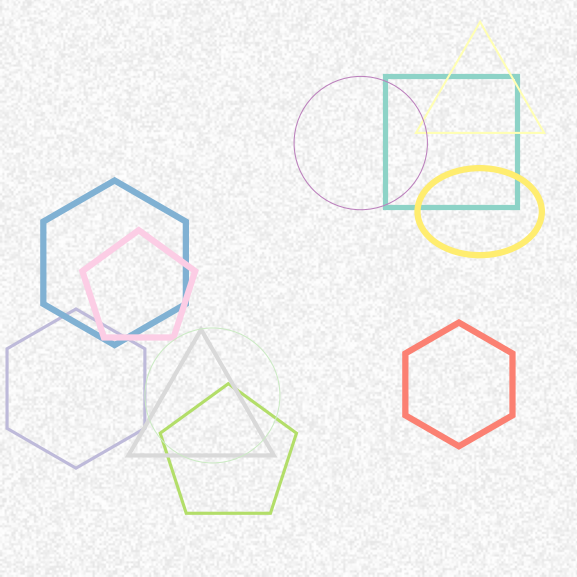[{"shape": "square", "thickness": 2.5, "radius": 0.57, "center": [0.781, 0.755]}, {"shape": "triangle", "thickness": 1, "radius": 0.64, "center": [0.831, 0.833]}, {"shape": "hexagon", "thickness": 1.5, "radius": 0.69, "center": [0.132, 0.326]}, {"shape": "hexagon", "thickness": 3, "radius": 0.54, "center": [0.795, 0.334]}, {"shape": "hexagon", "thickness": 3, "radius": 0.71, "center": [0.198, 0.544]}, {"shape": "pentagon", "thickness": 1.5, "radius": 0.62, "center": [0.395, 0.211]}, {"shape": "pentagon", "thickness": 3, "radius": 0.51, "center": [0.24, 0.498]}, {"shape": "triangle", "thickness": 2, "radius": 0.73, "center": [0.348, 0.283]}, {"shape": "circle", "thickness": 0.5, "radius": 0.58, "center": [0.625, 0.751]}, {"shape": "circle", "thickness": 0.5, "radius": 0.58, "center": [0.368, 0.314]}, {"shape": "oval", "thickness": 3, "radius": 0.54, "center": [0.831, 0.633]}]